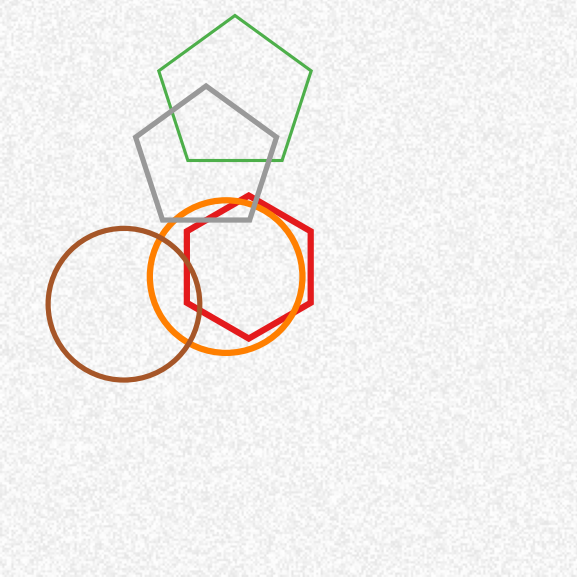[{"shape": "hexagon", "thickness": 3, "radius": 0.62, "center": [0.431, 0.537]}, {"shape": "pentagon", "thickness": 1.5, "radius": 0.69, "center": [0.407, 0.834]}, {"shape": "circle", "thickness": 3, "radius": 0.66, "center": [0.392, 0.52]}, {"shape": "circle", "thickness": 2.5, "radius": 0.66, "center": [0.215, 0.472]}, {"shape": "pentagon", "thickness": 2.5, "radius": 0.64, "center": [0.357, 0.722]}]